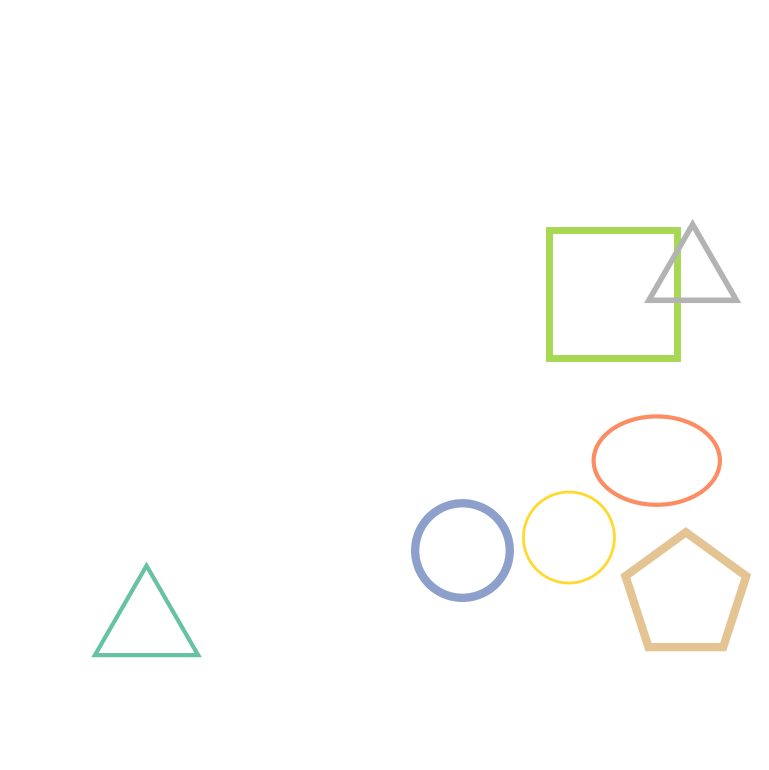[{"shape": "triangle", "thickness": 1.5, "radius": 0.39, "center": [0.19, 0.188]}, {"shape": "oval", "thickness": 1.5, "radius": 0.41, "center": [0.853, 0.402]}, {"shape": "circle", "thickness": 3, "radius": 0.31, "center": [0.601, 0.285]}, {"shape": "square", "thickness": 2.5, "radius": 0.41, "center": [0.796, 0.618]}, {"shape": "circle", "thickness": 1, "radius": 0.3, "center": [0.739, 0.302]}, {"shape": "pentagon", "thickness": 3, "radius": 0.41, "center": [0.891, 0.226]}, {"shape": "triangle", "thickness": 2, "radius": 0.33, "center": [0.9, 0.643]}]